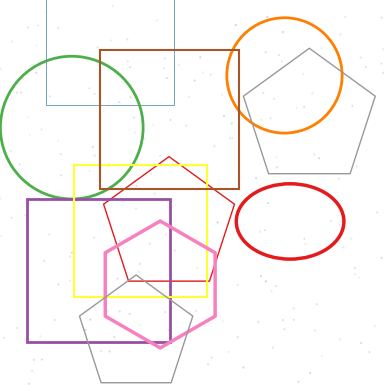[{"shape": "oval", "thickness": 2.5, "radius": 0.7, "center": [0.753, 0.425]}, {"shape": "pentagon", "thickness": 1, "radius": 0.89, "center": [0.439, 0.414]}, {"shape": "square", "thickness": 0.5, "radius": 0.83, "center": [0.286, 0.895]}, {"shape": "circle", "thickness": 2, "radius": 0.93, "center": [0.186, 0.669]}, {"shape": "square", "thickness": 2, "radius": 0.93, "center": [0.256, 0.298]}, {"shape": "circle", "thickness": 2, "radius": 0.75, "center": [0.739, 0.804]}, {"shape": "square", "thickness": 1.5, "radius": 0.86, "center": [0.364, 0.4]}, {"shape": "square", "thickness": 1.5, "radius": 0.9, "center": [0.441, 0.689]}, {"shape": "hexagon", "thickness": 2.5, "radius": 0.82, "center": [0.416, 0.261]}, {"shape": "pentagon", "thickness": 1, "radius": 0.77, "center": [0.354, 0.131]}, {"shape": "pentagon", "thickness": 1, "radius": 0.9, "center": [0.804, 0.694]}]